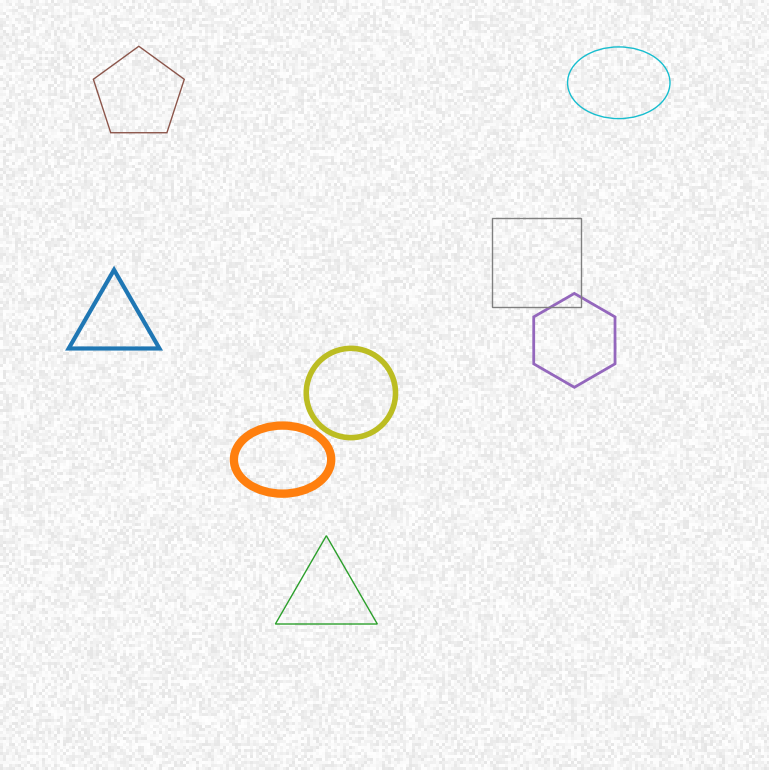[{"shape": "triangle", "thickness": 1.5, "radius": 0.34, "center": [0.148, 0.581]}, {"shape": "oval", "thickness": 3, "radius": 0.32, "center": [0.367, 0.403]}, {"shape": "triangle", "thickness": 0.5, "radius": 0.38, "center": [0.424, 0.228]}, {"shape": "hexagon", "thickness": 1, "radius": 0.3, "center": [0.746, 0.558]}, {"shape": "pentagon", "thickness": 0.5, "radius": 0.31, "center": [0.18, 0.878]}, {"shape": "square", "thickness": 0.5, "radius": 0.29, "center": [0.697, 0.659]}, {"shape": "circle", "thickness": 2, "radius": 0.29, "center": [0.456, 0.49]}, {"shape": "oval", "thickness": 0.5, "radius": 0.33, "center": [0.804, 0.893]}]